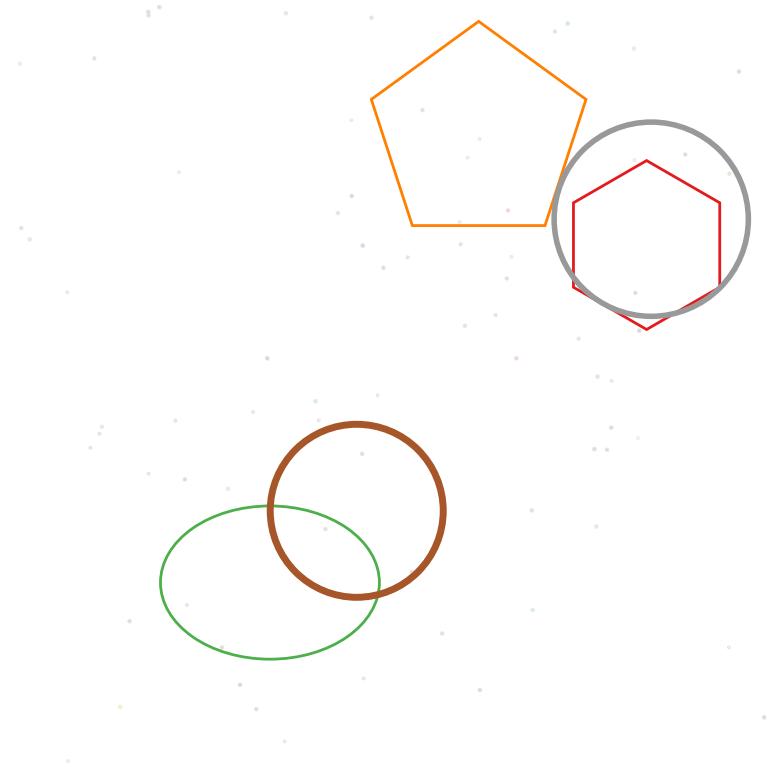[{"shape": "hexagon", "thickness": 1, "radius": 0.55, "center": [0.84, 0.682]}, {"shape": "oval", "thickness": 1, "radius": 0.71, "center": [0.351, 0.243]}, {"shape": "pentagon", "thickness": 1, "radius": 0.73, "center": [0.622, 0.826]}, {"shape": "circle", "thickness": 2.5, "radius": 0.56, "center": [0.463, 0.337]}, {"shape": "circle", "thickness": 2, "radius": 0.63, "center": [0.846, 0.715]}]